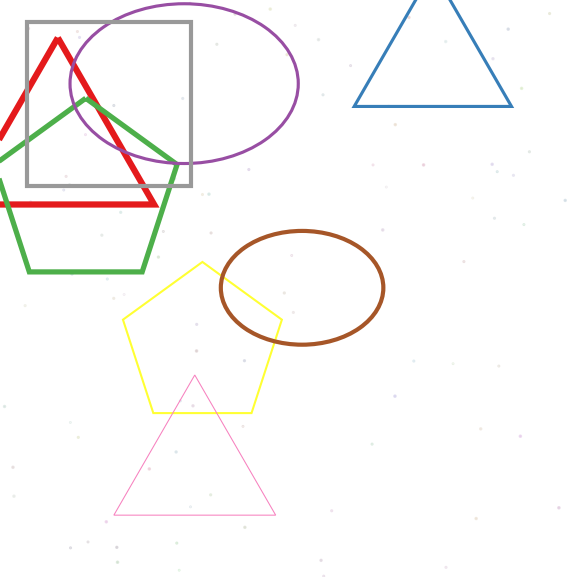[{"shape": "triangle", "thickness": 3, "radius": 0.96, "center": [0.1, 0.741]}, {"shape": "triangle", "thickness": 1.5, "radius": 0.79, "center": [0.75, 0.893]}, {"shape": "pentagon", "thickness": 2.5, "radius": 0.83, "center": [0.148, 0.663]}, {"shape": "oval", "thickness": 1.5, "radius": 0.99, "center": [0.319, 0.854]}, {"shape": "pentagon", "thickness": 1, "radius": 0.72, "center": [0.351, 0.401]}, {"shape": "oval", "thickness": 2, "radius": 0.7, "center": [0.523, 0.501]}, {"shape": "triangle", "thickness": 0.5, "radius": 0.81, "center": [0.337, 0.188]}, {"shape": "square", "thickness": 2, "radius": 0.71, "center": [0.189, 0.819]}]